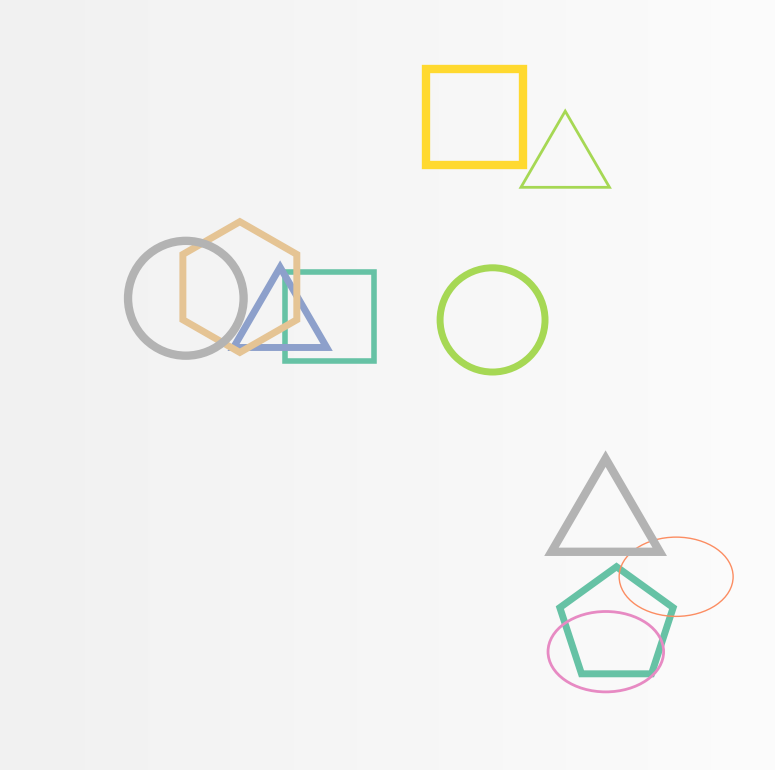[{"shape": "square", "thickness": 2, "radius": 0.29, "center": [0.425, 0.589]}, {"shape": "pentagon", "thickness": 2.5, "radius": 0.38, "center": [0.795, 0.187]}, {"shape": "oval", "thickness": 0.5, "radius": 0.37, "center": [0.872, 0.251]}, {"shape": "triangle", "thickness": 2.5, "radius": 0.35, "center": [0.361, 0.583]}, {"shape": "oval", "thickness": 1, "radius": 0.37, "center": [0.782, 0.154]}, {"shape": "triangle", "thickness": 1, "radius": 0.33, "center": [0.729, 0.79]}, {"shape": "circle", "thickness": 2.5, "radius": 0.34, "center": [0.636, 0.585]}, {"shape": "square", "thickness": 3, "radius": 0.31, "center": [0.612, 0.848]}, {"shape": "hexagon", "thickness": 2.5, "radius": 0.42, "center": [0.309, 0.627]}, {"shape": "triangle", "thickness": 3, "radius": 0.4, "center": [0.781, 0.324]}, {"shape": "circle", "thickness": 3, "radius": 0.37, "center": [0.24, 0.613]}]